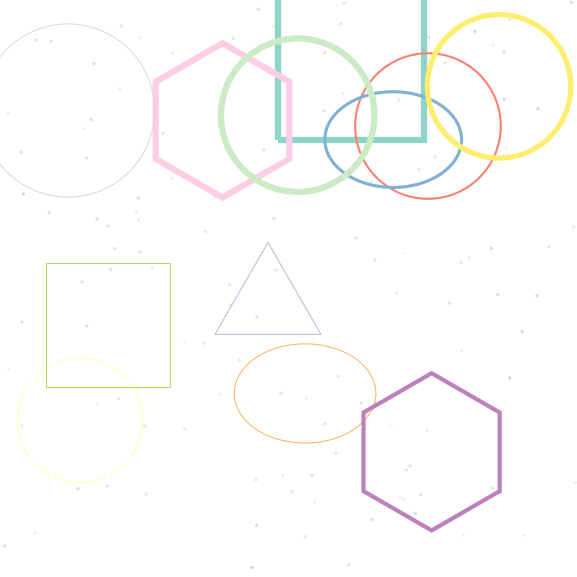[{"shape": "square", "thickness": 3, "radius": 0.63, "center": [0.607, 0.882]}, {"shape": "circle", "thickness": 0.5, "radius": 0.54, "center": [0.139, 0.271]}, {"shape": "triangle", "thickness": 0.5, "radius": 0.53, "center": [0.464, 0.473]}, {"shape": "circle", "thickness": 1, "radius": 0.63, "center": [0.741, 0.781]}, {"shape": "oval", "thickness": 1.5, "radius": 0.59, "center": [0.681, 0.757]}, {"shape": "oval", "thickness": 0.5, "radius": 0.61, "center": [0.528, 0.318]}, {"shape": "square", "thickness": 0.5, "radius": 0.54, "center": [0.187, 0.436]}, {"shape": "hexagon", "thickness": 3, "radius": 0.67, "center": [0.385, 0.791]}, {"shape": "circle", "thickness": 0.5, "radius": 0.75, "center": [0.118, 0.808]}, {"shape": "hexagon", "thickness": 2, "radius": 0.68, "center": [0.747, 0.217]}, {"shape": "circle", "thickness": 3, "radius": 0.66, "center": [0.515, 0.8]}, {"shape": "circle", "thickness": 2.5, "radius": 0.62, "center": [0.864, 0.85]}]